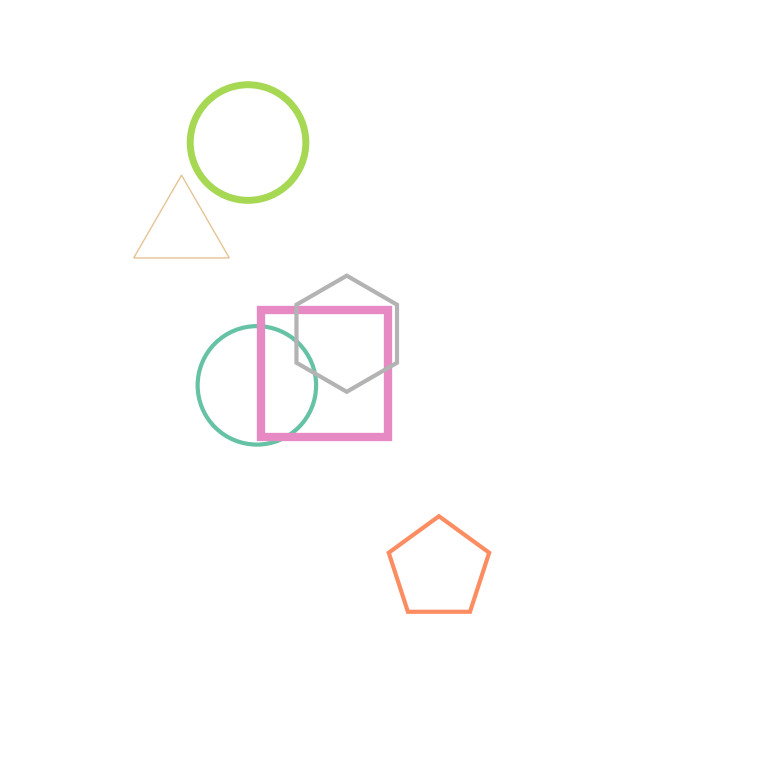[{"shape": "circle", "thickness": 1.5, "radius": 0.38, "center": [0.334, 0.5]}, {"shape": "pentagon", "thickness": 1.5, "radius": 0.34, "center": [0.57, 0.261]}, {"shape": "square", "thickness": 3, "radius": 0.41, "center": [0.421, 0.515]}, {"shape": "circle", "thickness": 2.5, "radius": 0.38, "center": [0.322, 0.815]}, {"shape": "triangle", "thickness": 0.5, "radius": 0.36, "center": [0.236, 0.701]}, {"shape": "hexagon", "thickness": 1.5, "radius": 0.38, "center": [0.45, 0.567]}]